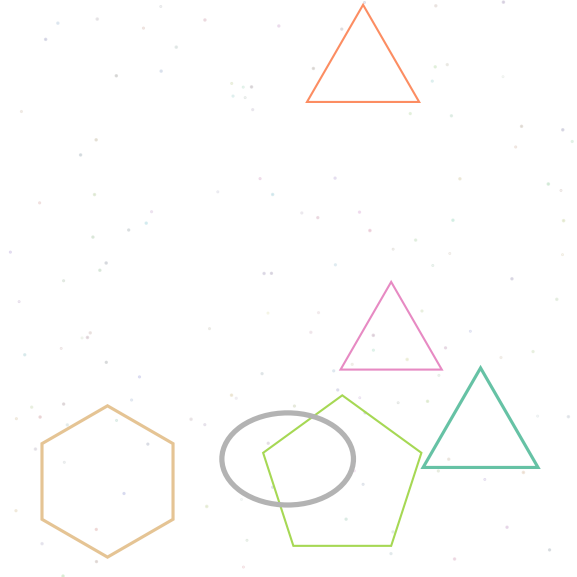[{"shape": "triangle", "thickness": 1.5, "radius": 0.57, "center": [0.832, 0.247]}, {"shape": "triangle", "thickness": 1, "radius": 0.56, "center": [0.629, 0.879]}, {"shape": "triangle", "thickness": 1, "radius": 0.51, "center": [0.677, 0.41]}, {"shape": "pentagon", "thickness": 1, "radius": 0.72, "center": [0.593, 0.17]}, {"shape": "hexagon", "thickness": 1.5, "radius": 0.66, "center": [0.186, 0.165]}, {"shape": "oval", "thickness": 2.5, "radius": 0.57, "center": [0.498, 0.204]}]